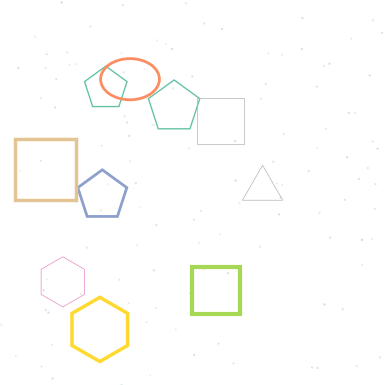[{"shape": "pentagon", "thickness": 1, "radius": 0.29, "center": [0.275, 0.77]}, {"shape": "pentagon", "thickness": 1, "radius": 0.35, "center": [0.452, 0.722]}, {"shape": "oval", "thickness": 2, "radius": 0.38, "center": [0.338, 0.794]}, {"shape": "pentagon", "thickness": 2, "radius": 0.33, "center": [0.266, 0.492]}, {"shape": "hexagon", "thickness": 0.5, "radius": 0.33, "center": [0.163, 0.268]}, {"shape": "square", "thickness": 3, "radius": 0.31, "center": [0.561, 0.246]}, {"shape": "hexagon", "thickness": 2.5, "radius": 0.42, "center": [0.259, 0.144]}, {"shape": "square", "thickness": 2.5, "radius": 0.4, "center": [0.118, 0.56]}, {"shape": "square", "thickness": 0.5, "radius": 0.3, "center": [0.573, 0.685]}, {"shape": "triangle", "thickness": 0.5, "radius": 0.3, "center": [0.682, 0.51]}]